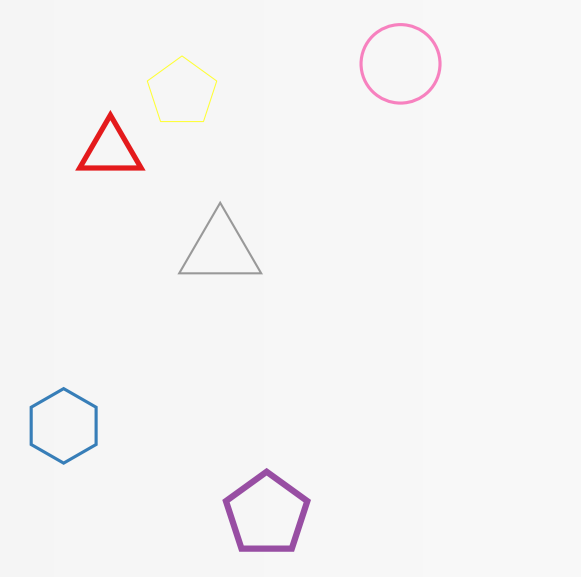[{"shape": "triangle", "thickness": 2.5, "radius": 0.31, "center": [0.19, 0.739]}, {"shape": "hexagon", "thickness": 1.5, "radius": 0.32, "center": [0.109, 0.262]}, {"shape": "pentagon", "thickness": 3, "radius": 0.37, "center": [0.459, 0.109]}, {"shape": "pentagon", "thickness": 0.5, "radius": 0.31, "center": [0.313, 0.839]}, {"shape": "circle", "thickness": 1.5, "radius": 0.34, "center": [0.689, 0.889]}, {"shape": "triangle", "thickness": 1, "radius": 0.41, "center": [0.379, 0.567]}]